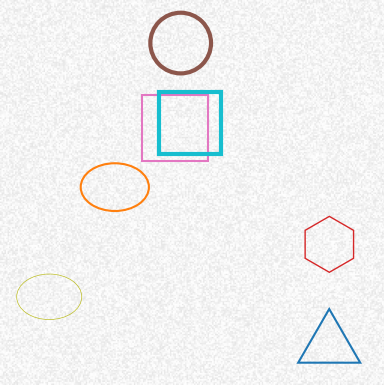[{"shape": "triangle", "thickness": 1.5, "radius": 0.46, "center": [0.855, 0.104]}, {"shape": "oval", "thickness": 1.5, "radius": 0.44, "center": [0.298, 0.514]}, {"shape": "hexagon", "thickness": 1, "radius": 0.36, "center": [0.855, 0.365]}, {"shape": "circle", "thickness": 3, "radius": 0.39, "center": [0.469, 0.888]}, {"shape": "square", "thickness": 1.5, "radius": 0.42, "center": [0.454, 0.667]}, {"shape": "oval", "thickness": 0.5, "radius": 0.42, "center": [0.128, 0.229]}, {"shape": "square", "thickness": 3, "radius": 0.41, "center": [0.494, 0.68]}]